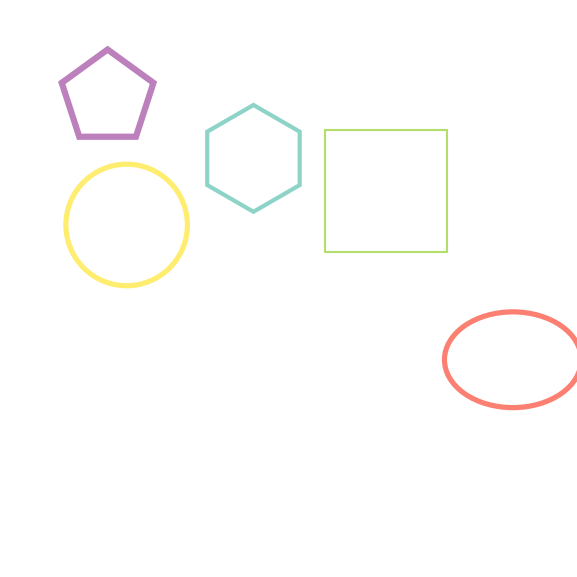[{"shape": "hexagon", "thickness": 2, "radius": 0.46, "center": [0.439, 0.725]}, {"shape": "oval", "thickness": 2.5, "radius": 0.59, "center": [0.888, 0.376]}, {"shape": "square", "thickness": 1, "radius": 0.53, "center": [0.668, 0.668]}, {"shape": "pentagon", "thickness": 3, "radius": 0.42, "center": [0.186, 0.83]}, {"shape": "circle", "thickness": 2.5, "radius": 0.53, "center": [0.219, 0.61]}]